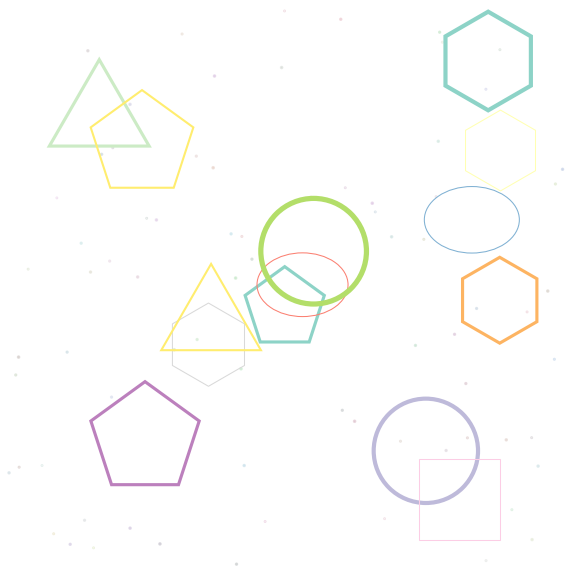[{"shape": "hexagon", "thickness": 2, "radius": 0.43, "center": [0.845, 0.894]}, {"shape": "pentagon", "thickness": 1.5, "radius": 0.36, "center": [0.493, 0.465]}, {"shape": "hexagon", "thickness": 0.5, "radius": 0.35, "center": [0.867, 0.739]}, {"shape": "circle", "thickness": 2, "radius": 0.45, "center": [0.737, 0.218]}, {"shape": "oval", "thickness": 0.5, "radius": 0.39, "center": [0.524, 0.506]}, {"shape": "oval", "thickness": 0.5, "radius": 0.41, "center": [0.817, 0.619]}, {"shape": "hexagon", "thickness": 1.5, "radius": 0.37, "center": [0.865, 0.479]}, {"shape": "circle", "thickness": 2.5, "radius": 0.46, "center": [0.543, 0.564]}, {"shape": "square", "thickness": 0.5, "radius": 0.35, "center": [0.795, 0.133]}, {"shape": "hexagon", "thickness": 0.5, "radius": 0.36, "center": [0.361, 0.402]}, {"shape": "pentagon", "thickness": 1.5, "radius": 0.49, "center": [0.251, 0.24]}, {"shape": "triangle", "thickness": 1.5, "radius": 0.5, "center": [0.172, 0.796]}, {"shape": "pentagon", "thickness": 1, "radius": 0.47, "center": [0.246, 0.75]}, {"shape": "triangle", "thickness": 1, "radius": 0.5, "center": [0.366, 0.443]}]